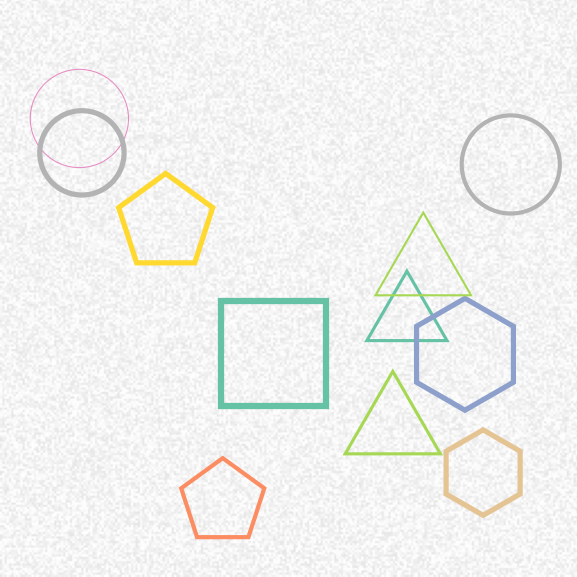[{"shape": "triangle", "thickness": 1.5, "radius": 0.4, "center": [0.705, 0.449]}, {"shape": "square", "thickness": 3, "radius": 0.45, "center": [0.473, 0.387]}, {"shape": "pentagon", "thickness": 2, "radius": 0.38, "center": [0.386, 0.13]}, {"shape": "hexagon", "thickness": 2.5, "radius": 0.48, "center": [0.805, 0.386]}, {"shape": "circle", "thickness": 0.5, "radius": 0.43, "center": [0.137, 0.794]}, {"shape": "triangle", "thickness": 1.5, "radius": 0.48, "center": [0.68, 0.261]}, {"shape": "triangle", "thickness": 1, "radius": 0.48, "center": [0.733, 0.536]}, {"shape": "pentagon", "thickness": 2.5, "radius": 0.43, "center": [0.287, 0.613]}, {"shape": "hexagon", "thickness": 2.5, "radius": 0.37, "center": [0.837, 0.181]}, {"shape": "circle", "thickness": 2.5, "radius": 0.37, "center": [0.142, 0.734]}, {"shape": "circle", "thickness": 2, "radius": 0.42, "center": [0.884, 0.714]}]